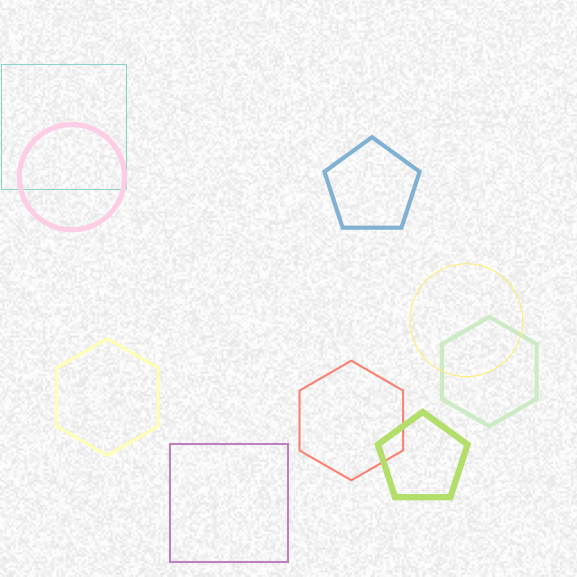[{"shape": "square", "thickness": 0.5, "radius": 0.54, "center": [0.11, 0.78]}, {"shape": "hexagon", "thickness": 1.5, "radius": 0.51, "center": [0.186, 0.312]}, {"shape": "hexagon", "thickness": 1, "radius": 0.52, "center": [0.608, 0.271]}, {"shape": "pentagon", "thickness": 2, "radius": 0.43, "center": [0.644, 0.675]}, {"shape": "pentagon", "thickness": 3, "radius": 0.41, "center": [0.732, 0.204]}, {"shape": "circle", "thickness": 2.5, "radius": 0.46, "center": [0.125, 0.692]}, {"shape": "square", "thickness": 1, "radius": 0.51, "center": [0.397, 0.128]}, {"shape": "hexagon", "thickness": 2, "radius": 0.47, "center": [0.847, 0.356]}, {"shape": "circle", "thickness": 0.5, "radius": 0.49, "center": [0.808, 0.445]}]